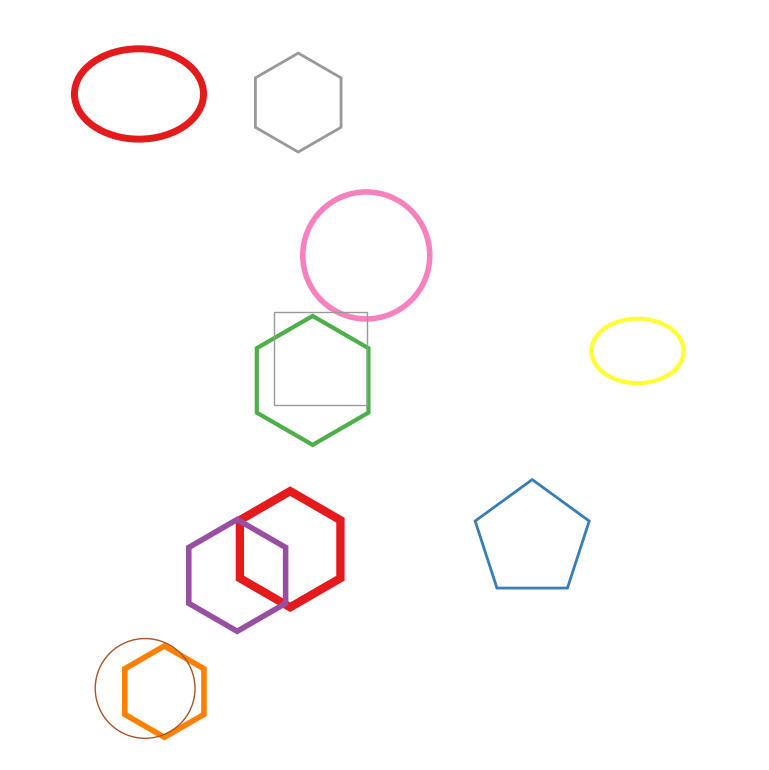[{"shape": "hexagon", "thickness": 3, "radius": 0.38, "center": [0.377, 0.287]}, {"shape": "oval", "thickness": 2.5, "radius": 0.42, "center": [0.181, 0.878]}, {"shape": "pentagon", "thickness": 1, "radius": 0.39, "center": [0.691, 0.299]}, {"shape": "hexagon", "thickness": 1.5, "radius": 0.42, "center": [0.406, 0.506]}, {"shape": "hexagon", "thickness": 2, "radius": 0.36, "center": [0.308, 0.253]}, {"shape": "hexagon", "thickness": 2, "radius": 0.3, "center": [0.213, 0.102]}, {"shape": "oval", "thickness": 1.5, "radius": 0.3, "center": [0.828, 0.544]}, {"shape": "circle", "thickness": 0.5, "radius": 0.32, "center": [0.188, 0.106]}, {"shape": "circle", "thickness": 2, "radius": 0.41, "center": [0.476, 0.668]}, {"shape": "hexagon", "thickness": 1, "radius": 0.32, "center": [0.387, 0.867]}, {"shape": "square", "thickness": 0.5, "radius": 0.3, "center": [0.417, 0.534]}]